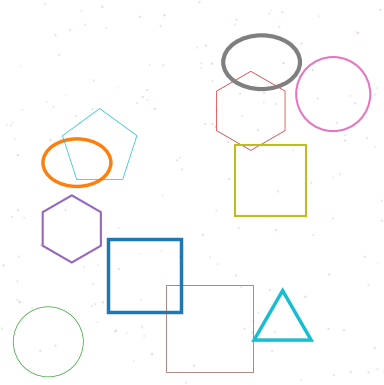[{"shape": "square", "thickness": 2.5, "radius": 0.47, "center": [0.375, 0.285]}, {"shape": "oval", "thickness": 2.5, "radius": 0.44, "center": [0.2, 0.577]}, {"shape": "circle", "thickness": 0.5, "radius": 0.46, "center": [0.125, 0.112]}, {"shape": "hexagon", "thickness": 0.5, "radius": 0.51, "center": [0.651, 0.712]}, {"shape": "hexagon", "thickness": 1.5, "radius": 0.44, "center": [0.186, 0.405]}, {"shape": "square", "thickness": 0.5, "radius": 0.57, "center": [0.543, 0.146]}, {"shape": "circle", "thickness": 1.5, "radius": 0.48, "center": [0.866, 0.756]}, {"shape": "oval", "thickness": 3, "radius": 0.5, "center": [0.68, 0.838]}, {"shape": "square", "thickness": 1.5, "radius": 0.46, "center": [0.703, 0.531]}, {"shape": "triangle", "thickness": 2.5, "radius": 0.43, "center": [0.734, 0.159]}, {"shape": "pentagon", "thickness": 0.5, "radius": 0.51, "center": [0.259, 0.616]}]